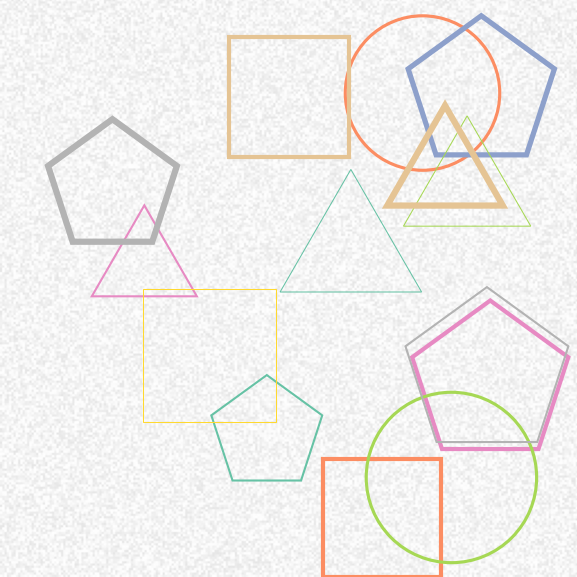[{"shape": "triangle", "thickness": 0.5, "radius": 0.71, "center": [0.608, 0.564]}, {"shape": "pentagon", "thickness": 1, "radius": 0.5, "center": [0.462, 0.249]}, {"shape": "circle", "thickness": 1.5, "radius": 0.67, "center": [0.732, 0.838]}, {"shape": "square", "thickness": 2, "radius": 0.51, "center": [0.662, 0.102]}, {"shape": "pentagon", "thickness": 2.5, "radius": 0.67, "center": [0.833, 0.839]}, {"shape": "triangle", "thickness": 1, "radius": 0.53, "center": [0.25, 0.539]}, {"shape": "pentagon", "thickness": 2, "radius": 0.71, "center": [0.849, 0.337]}, {"shape": "triangle", "thickness": 0.5, "radius": 0.64, "center": [0.809, 0.671]}, {"shape": "circle", "thickness": 1.5, "radius": 0.74, "center": [0.782, 0.172]}, {"shape": "square", "thickness": 0.5, "radius": 0.58, "center": [0.363, 0.384]}, {"shape": "square", "thickness": 2, "radius": 0.52, "center": [0.501, 0.832]}, {"shape": "triangle", "thickness": 3, "radius": 0.58, "center": [0.771, 0.701]}, {"shape": "pentagon", "thickness": 3, "radius": 0.59, "center": [0.195, 0.675]}, {"shape": "pentagon", "thickness": 1, "radius": 0.74, "center": [0.843, 0.354]}]